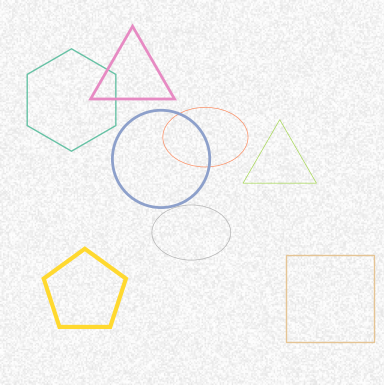[{"shape": "hexagon", "thickness": 1, "radius": 0.66, "center": [0.186, 0.74]}, {"shape": "oval", "thickness": 0.5, "radius": 0.55, "center": [0.534, 0.644]}, {"shape": "circle", "thickness": 2, "radius": 0.63, "center": [0.418, 0.587]}, {"shape": "triangle", "thickness": 2, "radius": 0.63, "center": [0.344, 0.806]}, {"shape": "triangle", "thickness": 0.5, "radius": 0.55, "center": [0.727, 0.579]}, {"shape": "pentagon", "thickness": 3, "radius": 0.56, "center": [0.22, 0.242]}, {"shape": "square", "thickness": 1, "radius": 0.57, "center": [0.857, 0.225]}, {"shape": "oval", "thickness": 0.5, "radius": 0.51, "center": [0.497, 0.396]}]